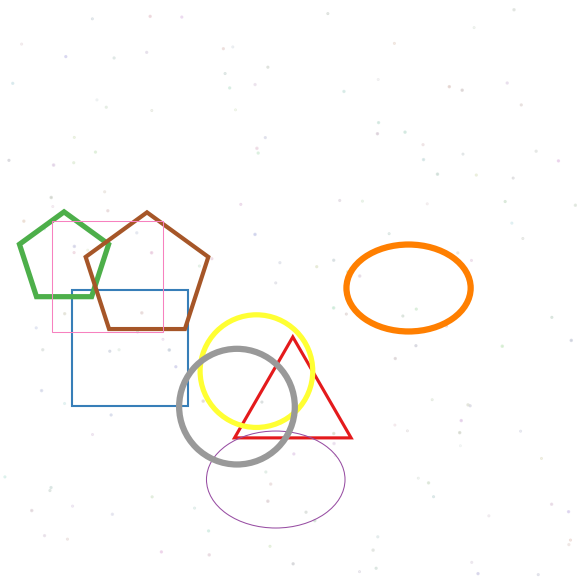[{"shape": "triangle", "thickness": 1.5, "radius": 0.58, "center": [0.507, 0.299]}, {"shape": "square", "thickness": 1, "radius": 0.5, "center": [0.225, 0.396]}, {"shape": "pentagon", "thickness": 2.5, "radius": 0.41, "center": [0.111, 0.551]}, {"shape": "oval", "thickness": 0.5, "radius": 0.6, "center": [0.477, 0.169]}, {"shape": "oval", "thickness": 3, "radius": 0.54, "center": [0.707, 0.5]}, {"shape": "circle", "thickness": 2.5, "radius": 0.49, "center": [0.444, 0.356]}, {"shape": "pentagon", "thickness": 2, "radius": 0.56, "center": [0.255, 0.52]}, {"shape": "square", "thickness": 0.5, "radius": 0.48, "center": [0.186, 0.521]}, {"shape": "circle", "thickness": 3, "radius": 0.5, "center": [0.41, 0.295]}]